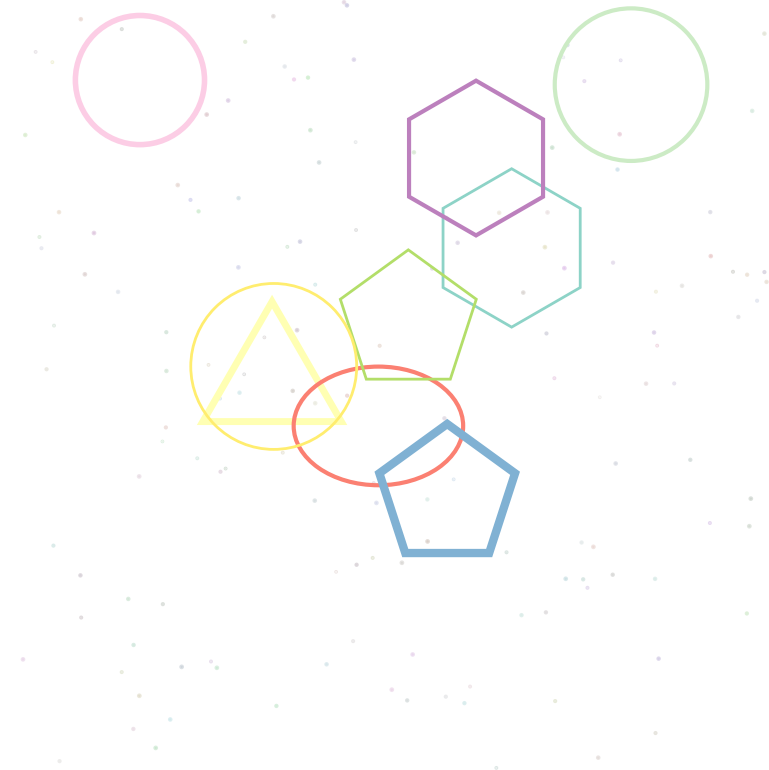[{"shape": "hexagon", "thickness": 1, "radius": 0.51, "center": [0.664, 0.678]}, {"shape": "triangle", "thickness": 2.5, "radius": 0.52, "center": [0.353, 0.504]}, {"shape": "oval", "thickness": 1.5, "radius": 0.55, "center": [0.491, 0.447]}, {"shape": "pentagon", "thickness": 3, "radius": 0.46, "center": [0.581, 0.357]}, {"shape": "pentagon", "thickness": 1, "radius": 0.46, "center": [0.53, 0.583]}, {"shape": "circle", "thickness": 2, "radius": 0.42, "center": [0.182, 0.896]}, {"shape": "hexagon", "thickness": 1.5, "radius": 0.5, "center": [0.618, 0.795]}, {"shape": "circle", "thickness": 1.5, "radius": 0.5, "center": [0.82, 0.89]}, {"shape": "circle", "thickness": 1, "radius": 0.54, "center": [0.355, 0.524]}]